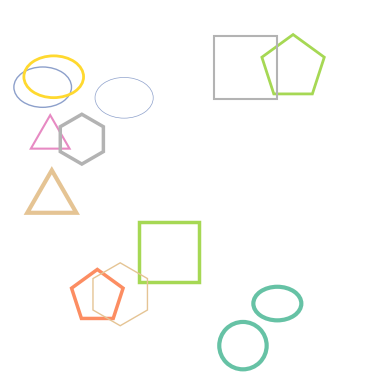[{"shape": "circle", "thickness": 3, "radius": 0.31, "center": [0.631, 0.102]}, {"shape": "oval", "thickness": 3, "radius": 0.31, "center": [0.72, 0.212]}, {"shape": "pentagon", "thickness": 2.5, "radius": 0.35, "center": [0.253, 0.23]}, {"shape": "oval", "thickness": 0.5, "radius": 0.38, "center": [0.322, 0.746]}, {"shape": "oval", "thickness": 1, "radius": 0.37, "center": [0.111, 0.774]}, {"shape": "triangle", "thickness": 1.5, "radius": 0.29, "center": [0.13, 0.643]}, {"shape": "pentagon", "thickness": 2, "radius": 0.43, "center": [0.761, 0.825]}, {"shape": "square", "thickness": 2.5, "radius": 0.39, "center": [0.439, 0.346]}, {"shape": "oval", "thickness": 2, "radius": 0.39, "center": [0.14, 0.801]}, {"shape": "hexagon", "thickness": 1, "radius": 0.41, "center": [0.312, 0.236]}, {"shape": "triangle", "thickness": 3, "radius": 0.37, "center": [0.135, 0.484]}, {"shape": "square", "thickness": 1.5, "radius": 0.41, "center": [0.638, 0.826]}, {"shape": "hexagon", "thickness": 2.5, "radius": 0.32, "center": [0.213, 0.639]}]